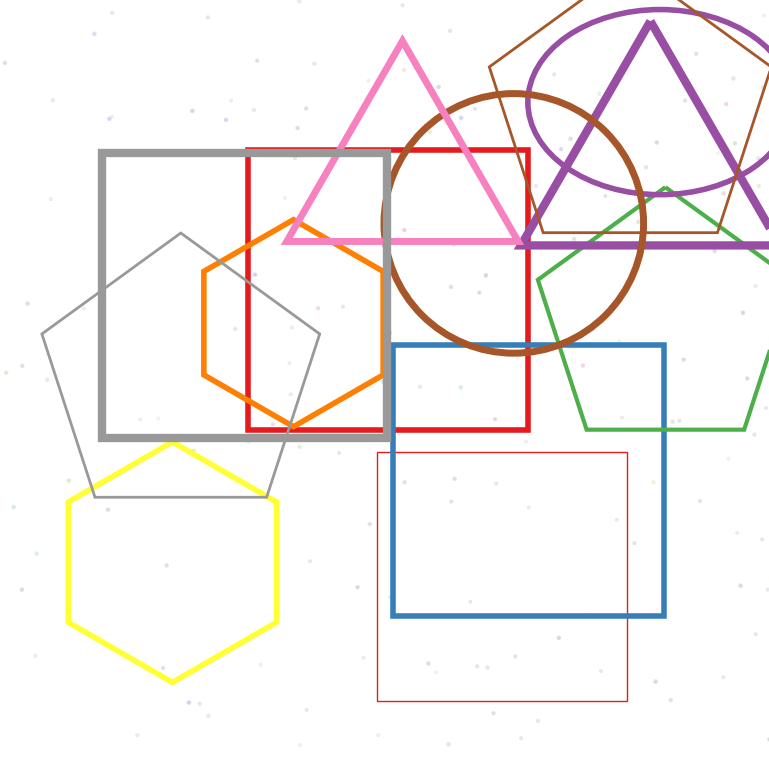[{"shape": "square", "thickness": 2, "radius": 0.91, "center": [0.503, 0.623]}, {"shape": "square", "thickness": 0.5, "radius": 0.81, "center": [0.652, 0.251]}, {"shape": "square", "thickness": 2, "radius": 0.88, "center": [0.686, 0.376]}, {"shape": "pentagon", "thickness": 1.5, "radius": 0.87, "center": [0.864, 0.583]}, {"shape": "triangle", "thickness": 3, "radius": 0.97, "center": [0.845, 0.778]}, {"shape": "oval", "thickness": 2, "radius": 0.86, "center": [0.857, 0.867]}, {"shape": "hexagon", "thickness": 2, "radius": 0.67, "center": [0.381, 0.58]}, {"shape": "hexagon", "thickness": 2, "radius": 0.78, "center": [0.224, 0.27]}, {"shape": "pentagon", "thickness": 1, "radius": 0.96, "center": [0.819, 0.854]}, {"shape": "circle", "thickness": 2.5, "radius": 0.84, "center": [0.667, 0.71]}, {"shape": "triangle", "thickness": 2.5, "radius": 0.87, "center": [0.523, 0.773]}, {"shape": "pentagon", "thickness": 1, "radius": 0.95, "center": [0.235, 0.508]}, {"shape": "square", "thickness": 3, "radius": 0.93, "center": [0.318, 0.616]}]